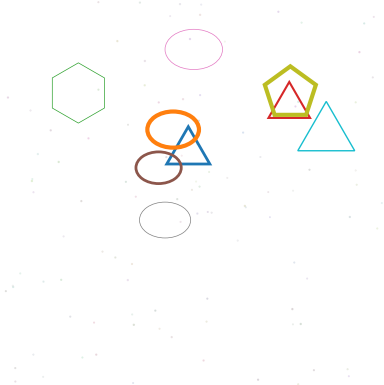[{"shape": "triangle", "thickness": 2, "radius": 0.32, "center": [0.489, 0.606]}, {"shape": "oval", "thickness": 3, "radius": 0.34, "center": [0.45, 0.663]}, {"shape": "hexagon", "thickness": 0.5, "radius": 0.39, "center": [0.204, 0.759]}, {"shape": "triangle", "thickness": 1.5, "radius": 0.31, "center": [0.751, 0.725]}, {"shape": "oval", "thickness": 2, "radius": 0.29, "center": [0.412, 0.564]}, {"shape": "oval", "thickness": 0.5, "radius": 0.37, "center": [0.503, 0.872]}, {"shape": "oval", "thickness": 0.5, "radius": 0.33, "center": [0.429, 0.428]}, {"shape": "pentagon", "thickness": 3, "radius": 0.35, "center": [0.754, 0.758]}, {"shape": "triangle", "thickness": 1, "radius": 0.43, "center": [0.847, 0.651]}]